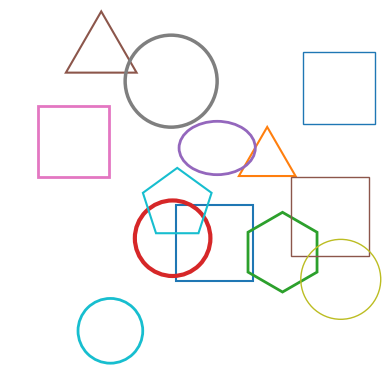[{"shape": "square", "thickness": 1, "radius": 0.47, "center": [0.88, 0.771]}, {"shape": "square", "thickness": 1.5, "radius": 0.5, "center": [0.557, 0.369]}, {"shape": "triangle", "thickness": 1.5, "radius": 0.42, "center": [0.694, 0.585]}, {"shape": "hexagon", "thickness": 2, "radius": 0.52, "center": [0.734, 0.345]}, {"shape": "circle", "thickness": 3, "radius": 0.49, "center": [0.448, 0.381]}, {"shape": "oval", "thickness": 2, "radius": 0.5, "center": [0.564, 0.616]}, {"shape": "square", "thickness": 1, "radius": 0.51, "center": [0.857, 0.438]}, {"shape": "triangle", "thickness": 1.5, "radius": 0.53, "center": [0.263, 0.864]}, {"shape": "square", "thickness": 2, "radius": 0.46, "center": [0.19, 0.633]}, {"shape": "circle", "thickness": 2.5, "radius": 0.6, "center": [0.445, 0.789]}, {"shape": "circle", "thickness": 1, "radius": 0.52, "center": [0.885, 0.274]}, {"shape": "circle", "thickness": 2, "radius": 0.42, "center": [0.287, 0.141]}, {"shape": "pentagon", "thickness": 1.5, "radius": 0.47, "center": [0.46, 0.47]}]